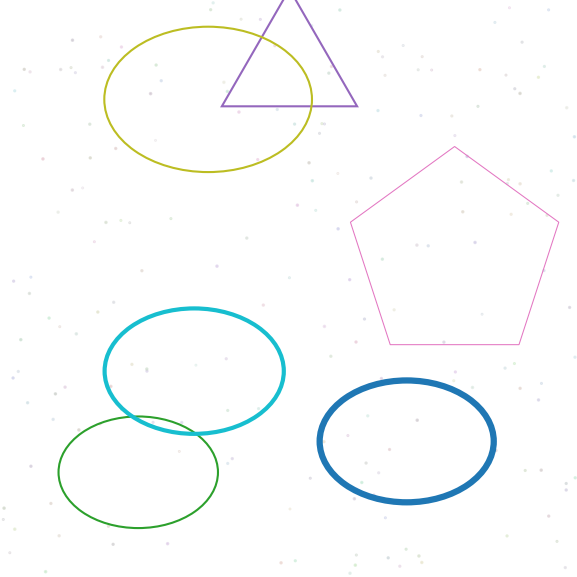[{"shape": "oval", "thickness": 3, "radius": 0.75, "center": [0.704, 0.235]}, {"shape": "oval", "thickness": 1, "radius": 0.69, "center": [0.239, 0.181]}, {"shape": "triangle", "thickness": 1, "radius": 0.68, "center": [0.501, 0.883]}, {"shape": "pentagon", "thickness": 0.5, "radius": 0.95, "center": [0.787, 0.556]}, {"shape": "oval", "thickness": 1, "radius": 0.9, "center": [0.36, 0.827]}, {"shape": "oval", "thickness": 2, "radius": 0.78, "center": [0.336, 0.356]}]